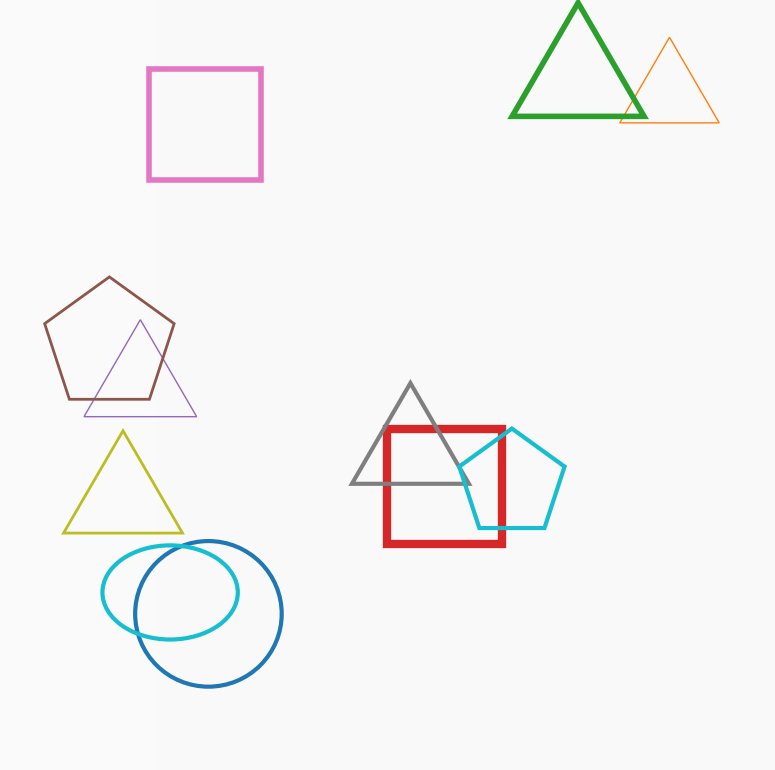[{"shape": "circle", "thickness": 1.5, "radius": 0.47, "center": [0.269, 0.203]}, {"shape": "triangle", "thickness": 0.5, "radius": 0.37, "center": [0.864, 0.877]}, {"shape": "triangle", "thickness": 2, "radius": 0.49, "center": [0.746, 0.898]}, {"shape": "square", "thickness": 3, "radius": 0.37, "center": [0.573, 0.368]}, {"shape": "triangle", "thickness": 0.5, "radius": 0.42, "center": [0.181, 0.501]}, {"shape": "pentagon", "thickness": 1, "radius": 0.44, "center": [0.141, 0.553]}, {"shape": "square", "thickness": 2, "radius": 0.36, "center": [0.265, 0.838]}, {"shape": "triangle", "thickness": 1.5, "radius": 0.44, "center": [0.53, 0.415]}, {"shape": "triangle", "thickness": 1, "radius": 0.44, "center": [0.159, 0.352]}, {"shape": "oval", "thickness": 1.5, "radius": 0.44, "center": [0.22, 0.231]}, {"shape": "pentagon", "thickness": 1.5, "radius": 0.36, "center": [0.661, 0.372]}]